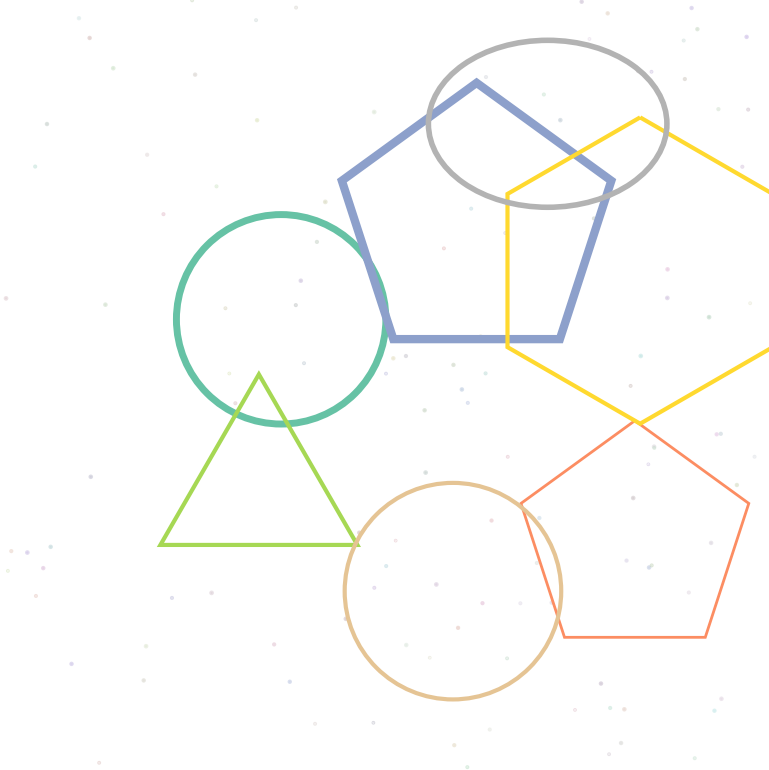[{"shape": "circle", "thickness": 2.5, "radius": 0.68, "center": [0.365, 0.585]}, {"shape": "pentagon", "thickness": 1, "radius": 0.78, "center": [0.825, 0.298]}, {"shape": "pentagon", "thickness": 3, "radius": 0.92, "center": [0.619, 0.708]}, {"shape": "triangle", "thickness": 1.5, "radius": 0.74, "center": [0.336, 0.366]}, {"shape": "hexagon", "thickness": 1.5, "radius": 0.99, "center": [0.831, 0.649]}, {"shape": "circle", "thickness": 1.5, "radius": 0.7, "center": [0.588, 0.232]}, {"shape": "oval", "thickness": 2, "radius": 0.77, "center": [0.711, 0.839]}]